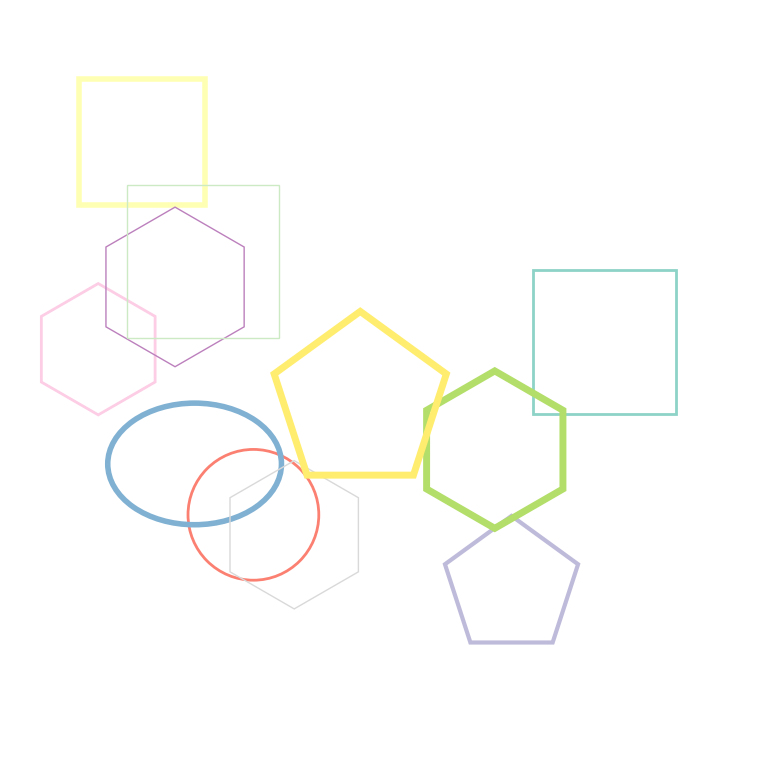[{"shape": "square", "thickness": 1, "radius": 0.47, "center": [0.785, 0.556]}, {"shape": "square", "thickness": 2, "radius": 0.41, "center": [0.184, 0.816]}, {"shape": "pentagon", "thickness": 1.5, "radius": 0.45, "center": [0.664, 0.239]}, {"shape": "circle", "thickness": 1, "radius": 0.42, "center": [0.329, 0.331]}, {"shape": "oval", "thickness": 2, "radius": 0.56, "center": [0.253, 0.398]}, {"shape": "hexagon", "thickness": 2.5, "radius": 0.51, "center": [0.643, 0.416]}, {"shape": "hexagon", "thickness": 1, "radius": 0.43, "center": [0.128, 0.546]}, {"shape": "hexagon", "thickness": 0.5, "radius": 0.48, "center": [0.382, 0.305]}, {"shape": "hexagon", "thickness": 0.5, "radius": 0.52, "center": [0.227, 0.627]}, {"shape": "square", "thickness": 0.5, "radius": 0.49, "center": [0.264, 0.66]}, {"shape": "pentagon", "thickness": 2.5, "radius": 0.59, "center": [0.468, 0.478]}]